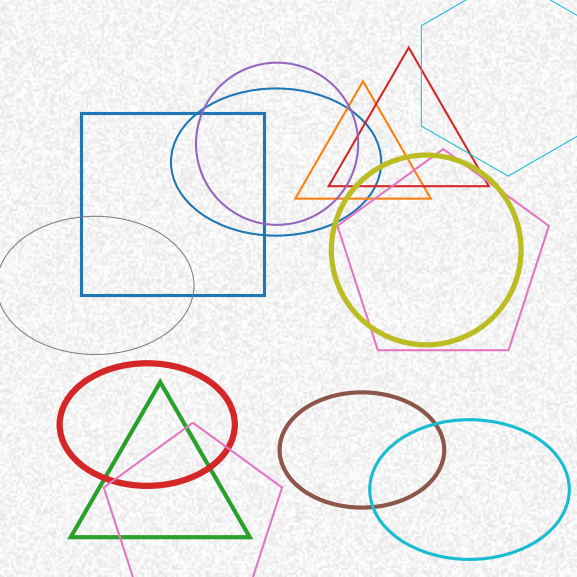[{"shape": "square", "thickness": 1.5, "radius": 0.79, "center": [0.298, 0.646]}, {"shape": "oval", "thickness": 1, "radius": 0.91, "center": [0.478, 0.719]}, {"shape": "triangle", "thickness": 1, "radius": 0.68, "center": [0.629, 0.723]}, {"shape": "triangle", "thickness": 2, "radius": 0.9, "center": [0.278, 0.158]}, {"shape": "triangle", "thickness": 1, "radius": 0.8, "center": [0.708, 0.757]}, {"shape": "oval", "thickness": 3, "radius": 0.76, "center": [0.255, 0.264]}, {"shape": "circle", "thickness": 1, "radius": 0.7, "center": [0.48, 0.75]}, {"shape": "oval", "thickness": 2, "radius": 0.71, "center": [0.627, 0.22]}, {"shape": "pentagon", "thickness": 1, "radius": 0.96, "center": [0.767, 0.548]}, {"shape": "pentagon", "thickness": 1, "radius": 0.81, "center": [0.334, 0.105]}, {"shape": "oval", "thickness": 0.5, "radius": 0.85, "center": [0.165, 0.505]}, {"shape": "circle", "thickness": 2.5, "radius": 0.82, "center": [0.738, 0.566]}, {"shape": "hexagon", "thickness": 0.5, "radius": 0.87, "center": [0.88, 0.868]}, {"shape": "oval", "thickness": 1.5, "radius": 0.86, "center": [0.813, 0.151]}]